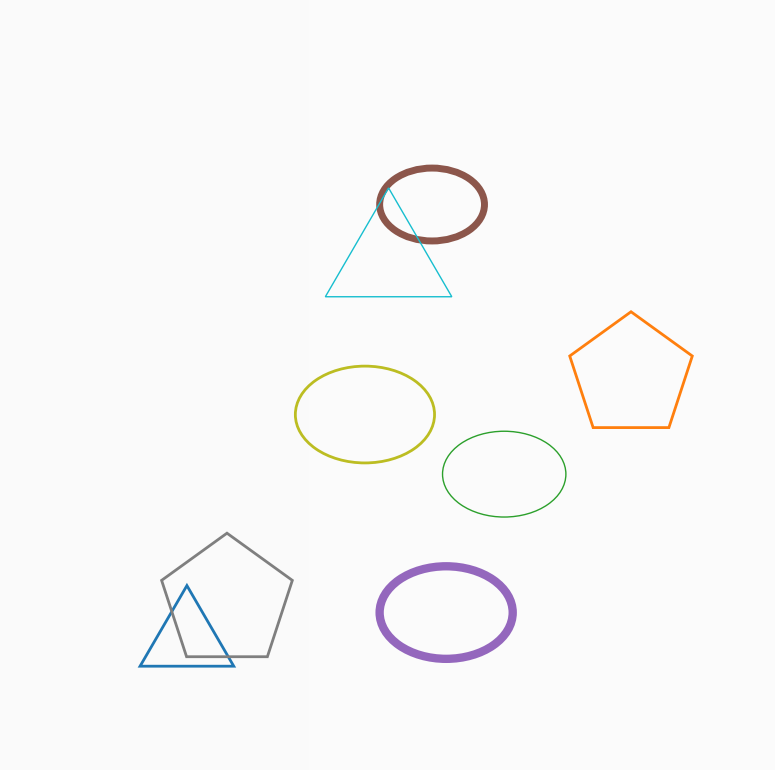[{"shape": "triangle", "thickness": 1, "radius": 0.35, "center": [0.241, 0.17]}, {"shape": "pentagon", "thickness": 1, "radius": 0.42, "center": [0.814, 0.512]}, {"shape": "oval", "thickness": 0.5, "radius": 0.4, "center": [0.651, 0.384]}, {"shape": "oval", "thickness": 3, "radius": 0.43, "center": [0.576, 0.204]}, {"shape": "oval", "thickness": 2.5, "radius": 0.34, "center": [0.558, 0.734]}, {"shape": "pentagon", "thickness": 1, "radius": 0.44, "center": [0.293, 0.219]}, {"shape": "oval", "thickness": 1, "radius": 0.45, "center": [0.471, 0.462]}, {"shape": "triangle", "thickness": 0.5, "radius": 0.47, "center": [0.501, 0.662]}]